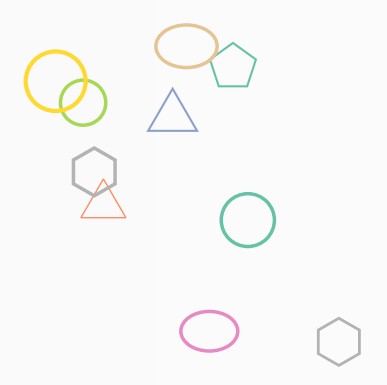[{"shape": "pentagon", "thickness": 1.5, "radius": 0.31, "center": [0.601, 0.826]}, {"shape": "circle", "thickness": 2.5, "radius": 0.34, "center": [0.64, 0.428]}, {"shape": "triangle", "thickness": 1, "radius": 0.34, "center": [0.267, 0.468]}, {"shape": "triangle", "thickness": 1.5, "radius": 0.36, "center": [0.445, 0.697]}, {"shape": "oval", "thickness": 2.5, "radius": 0.37, "center": [0.54, 0.14]}, {"shape": "circle", "thickness": 2.5, "radius": 0.29, "center": [0.215, 0.733]}, {"shape": "circle", "thickness": 3, "radius": 0.39, "center": [0.144, 0.789]}, {"shape": "oval", "thickness": 2.5, "radius": 0.4, "center": [0.481, 0.88]}, {"shape": "hexagon", "thickness": 2, "radius": 0.31, "center": [0.874, 0.112]}, {"shape": "hexagon", "thickness": 2.5, "radius": 0.31, "center": [0.243, 0.553]}]